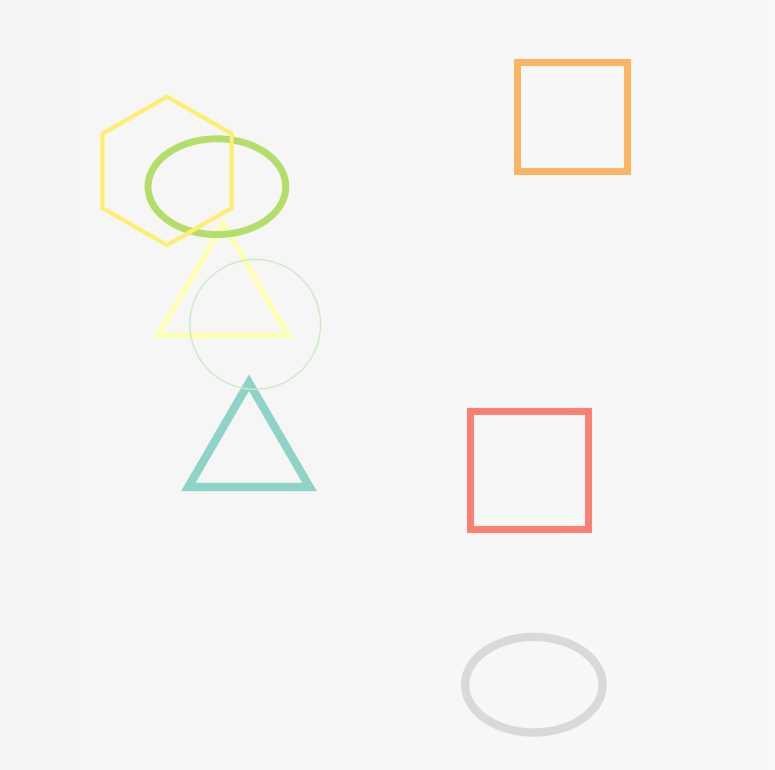[{"shape": "triangle", "thickness": 3, "radius": 0.45, "center": [0.321, 0.413]}, {"shape": "triangle", "thickness": 2, "radius": 0.48, "center": [0.288, 0.613]}, {"shape": "square", "thickness": 2.5, "radius": 0.38, "center": [0.683, 0.389]}, {"shape": "square", "thickness": 2.5, "radius": 0.35, "center": [0.739, 0.848]}, {"shape": "oval", "thickness": 2.5, "radius": 0.44, "center": [0.28, 0.758]}, {"shape": "oval", "thickness": 3, "radius": 0.44, "center": [0.689, 0.111]}, {"shape": "circle", "thickness": 0.5, "radius": 0.42, "center": [0.329, 0.579]}, {"shape": "hexagon", "thickness": 1.5, "radius": 0.48, "center": [0.216, 0.778]}]